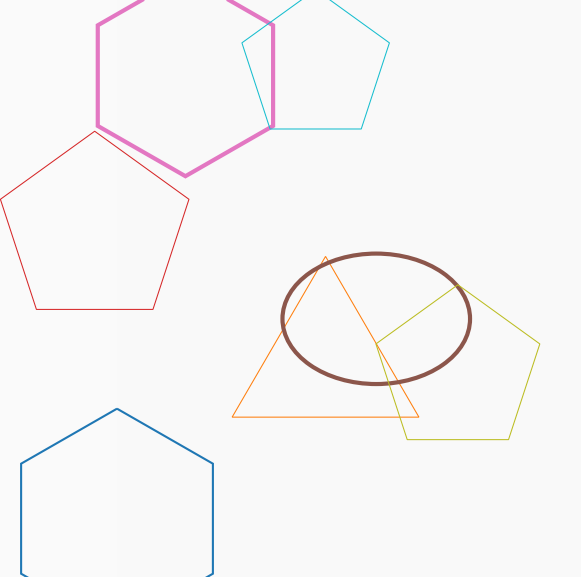[{"shape": "hexagon", "thickness": 1, "radius": 0.95, "center": [0.201, 0.101]}, {"shape": "triangle", "thickness": 0.5, "radius": 0.93, "center": [0.56, 0.37]}, {"shape": "pentagon", "thickness": 0.5, "radius": 0.85, "center": [0.163, 0.601]}, {"shape": "oval", "thickness": 2, "radius": 0.81, "center": [0.647, 0.447]}, {"shape": "hexagon", "thickness": 2, "radius": 0.87, "center": [0.319, 0.868]}, {"shape": "pentagon", "thickness": 0.5, "radius": 0.74, "center": [0.788, 0.358]}, {"shape": "pentagon", "thickness": 0.5, "radius": 0.67, "center": [0.543, 0.884]}]